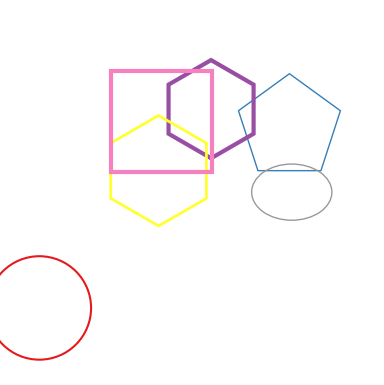[{"shape": "circle", "thickness": 1.5, "radius": 0.67, "center": [0.102, 0.2]}, {"shape": "pentagon", "thickness": 1, "radius": 0.7, "center": [0.752, 0.669]}, {"shape": "hexagon", "thickness": 3, "radius": 0.64, "center": [0.548, 0.716]}, {"shape": "hexagon", "thickness": 2, "radius": 0.72, "center": [0.412, 0.557]}, {"shape": "square", "thickness": 3, "radius": 0.66, "center": [0.419, 0.685]}, {"shape": "oval", "thickness": 1, "radius": 0.52, "center": [0.758, 0.501]}]